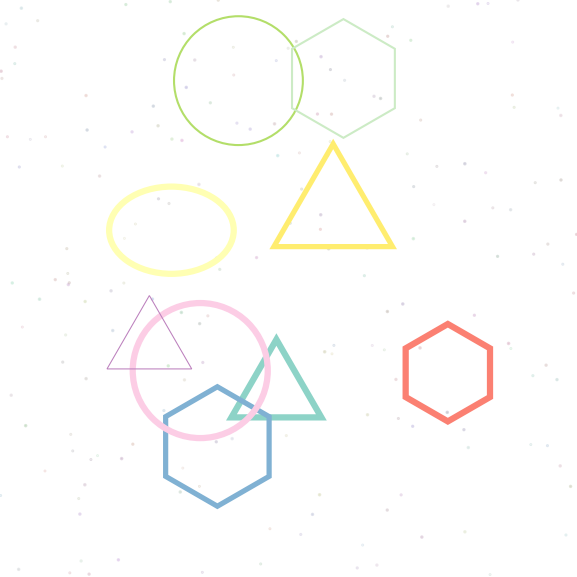[{"shape": "triangle", "thickness": 3, "radius": 0.45, "center": [0.479, 0.321]}, {"shape": "oval", "thickness": 3, "radius": 0.54, "center": [0.297, 0.6]}, {"shape": "hexagon", "thickness": 3, "radius": 0.42, "center": [0.775, 0.354]}, {"shape": "hexagon", "thickness": 2.5, "radius": 0.52, "center": [0.376, 0.226]}, {"shape": "circle", "thickness": 1, "radius": 0.56, "center": [0.413, 0.859]}, {"shape": "circle", "thickness": 3, "radius": 0.58, "center": [0.347, 0.357]}, {"shape": "triangle", "thickness": 0.5, "radius": 0.42, "center": [0.259, 0.403]}, {"shape": "hexagon", "thickness": 1, "radius": 0.51, "center": [0.595, 0.863]}, {"shape": "triangle", "thickness": 2.5, "radius": 0.59, "center": [0.577, 0.631]}]